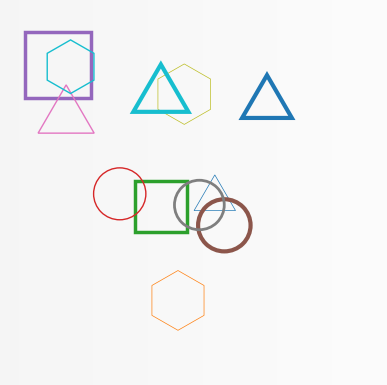[{"shape": "triangle", "thickness": 3, "radius": 0.37, "center": [0.689, 0.731]}, {"shape": "triangle", "thickness": 0.5, "radius": 0.31, "center": [0.554, 0.484]}, {"shape": "hexagon", "thickness": 0.5, "radius": 0.39, "center": [0.459, 0.22]}, {"shape": "square", "thickness": 2.5, "radius": 0.33, "center": [0.416, 0.464]}, {"shape": "circle", "thickness": 1, "radius": 0.34, "center": [0.309, 0.497]}, {"shape": "square", "thickness": 2.5, "radius": 0.43, "center": [0.15, 0.831]}, {"shape": "circle", "thickness": 3, "radius": 0.34, "center": [0.579, 0.415]}, {"shape": "triangle", "thickness": 1, "radius": 0.42, "center": [0.171, 0.696]}, {"shape": "circle", "thickness": 2, "radius": 0.32, "center": [0.514, 0.468]}, {"shape": "hexagon", "thickness": 0.5, "radius": 0.39, "center": [0.476, 0.755]}, {"shape": "hexagon", "thickness": 1, "radius": 0.35, "center": [0.182, 0.827]}, {"shape": "triangle", "thickness": 3, "radius": 0.41, "center": [0.415, 0.751]}]